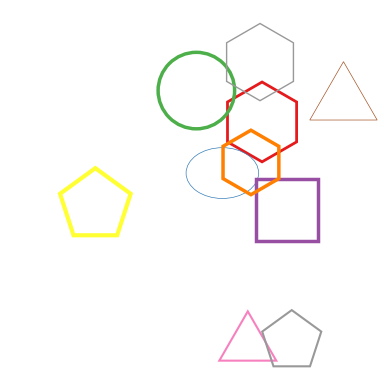[{"shape": "hexagon", "thickness": 2, "radius": 0.52, "center": [0.681, 0.683]}, {"shape": "oval", "thickness": 0.5, "radius": 0.47, "center": [0.578, 0.55]}, {"shape": "circle", "thickness": 2.5, "radius": 0.5, "center": [0.51, 0.765]}, {"shape": "square", "thickness": 2.5, "radius": 0.4, "center": [0.745, 0.454]}, {"shape": "hexagon", "thickness": 2.5, "radius": 0.42, "center": [0.652, 0.578]}, {"shape": "pentagon", "thickness": 3, "radius": 0.48, "center": [0.248, 0.467]}, {"shape": "triangle", "thickness": 0.5, "radius": 0.51, "center": [0.892, 0.739]}, {"shape": "triangle", "thickness": 1.5, "radius": 0.43, "center": [0.644, 0.106]}, {"shape": "pentagon", "thickness": 1.5, "radius": 0.4, "center": [0.758, 0.114]}, {"shape": "hexagon", "thickness": 1, "radius": 0.5, "center": [0.675, 0.839]}]